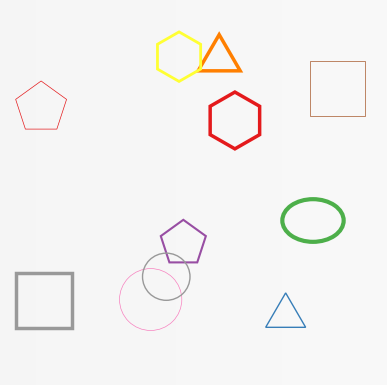[{"shape": "hexagon", "thickness": 2.5, "radius": 0.37, "center": [0.606, 0.687]}, {"shape": "pentagon", "thickness": 0.5, "radius": 0.35, "center": [0.106, 0.721]}, {"shape": "triangle", "thickness": 1, "radius": 0.3, "center": [0.737, 0.18]}, {"shape": "oval", "thickness": 3, "radius": 0.4, "center": [0.808, 0.427]}, {"shape": "pentagon", "thickness": 1.5, "radius": 0.31, "center": [0.473, 0.368]}, {"shape": "triangle", "thickness": 2.5, "radius": 0.31, "center": [0.566, 0.847]}, {"shape": "hexagon", "thickness": 2, "radius": 0.32, "center": [0.462, 0.853]}, {"shape": "square", "thickness": 0.5, "radius": 0.36, "center": [0.872, 0.769]}, {"shape": "circle", "thickness": 0.5, "radius": 0.4, "center": [0.389, 0.222]}, {"shape": "square", "thickness": 2.5, "radius": 0.36, "center": [0.113, 0.22]}, {"shape": "circle", "thickness": 1, "radius": 0.31, "center": [0.429, 0.281]}]